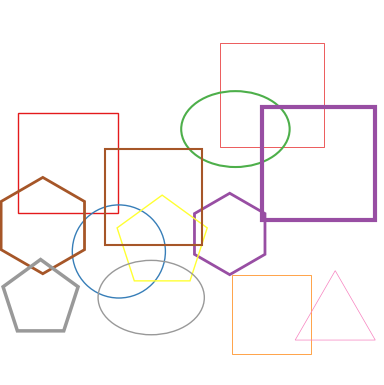[{"shape": "square", "thickness": 1, "radius": 0.65, "center": [0.177, 0.577]}, {"shape": "square", "thickness": 0.5, "radius": 0.68, "center": [0.706, 0.754]}, {"shape": "circle", "thickness": 1, "radius": 0.6, "center": [0.309, 0.347]}, {"shape": "oval", "thickness": 1.5, "radius": 0.7, "center": [0.611, 0.665]}, {"shape": "square", "thickness": 3, "radius": 0.74, "center": [0.827, 0.575]}, {"shape": "hexagon", "thickness": 2, "radius": 0.53, "center": [0.597, 0.392]}, {"shape": "square", "thickness": 0.5, "radius": 0.51, "center": [0.706, 0.183]}, {"shape": "pentagon", "thickness": 1, "radius": 0.62, "center": [0.421, 0.37]}, {"shape": "square", "thickness": 1.5, "radius": 0.63, "center": [0.399, 0.488]}, {"shape": "hexagon", "thickness": 2, "radius": 0.63, "center": [0.111, 0.414]}, {"shape": "triangle", "thickness": 0.5, "radius": 0.6, "center": [0.871, 0.177]}, {"shape": "oval", "thickness": 1, "radius": 0.69, "center": [0.393, 0.227]}, {"shape": "pentagon", "thickness": 2.5, "radius": 0.51, "center": [0.105, 0.223]}]